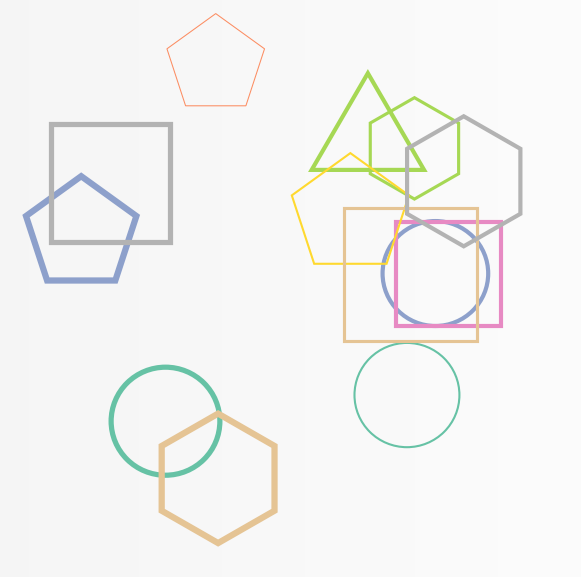[{"shape": "circle", "thickness": 2.5, "radius": 0.47, "center": [0.285, 0.27]}, {"shape": "circle", "thickness": 1, "radius": 0.45, "center": [0.7, 0.315]}, {"shape": "pentagon", "thickness": 0.5, "radius": 0.44, "center": [0.371, 0.887]}, {"shape": "pentagon", "thickness": 3, "radius": 0.5, "center": [0.14, 0.594]}, {"shape": "circle", "thickness": 2, "radius": 0.45, "center": [0.749, 0.525]}, {"shape": "square", "thickness": 2, "radius": 0.45, "center": [0.772, 0.524]}, {"shape": "hexagon", "thickness": 1.5, "radius": 0.44, "center": [0.713, 0.742]}, {"shape": "triangle", "thickness": 2, "radius": 0.56, "center": [0.633, 0.761]}, {"shape": "pentagon", "thickness": 1, "radius": 0.53, "center": [0.603, 0.628]}, {"shape": "hexagon", "thickness": 3, "radius": 0.56, "center": [0.375, 0.171]}, {"shape": "square", "thickness": 1.5, "radius": 0.57, "center": [0.706, 0.524]}, {"shape": "hexagon", "thickness": 2, "radius": 0.56, "center": [0.798, 0.685]}, {"shape": "square", "thickness": 2.5, "radius": 0.51, "center": [0.189, 0.682]}]